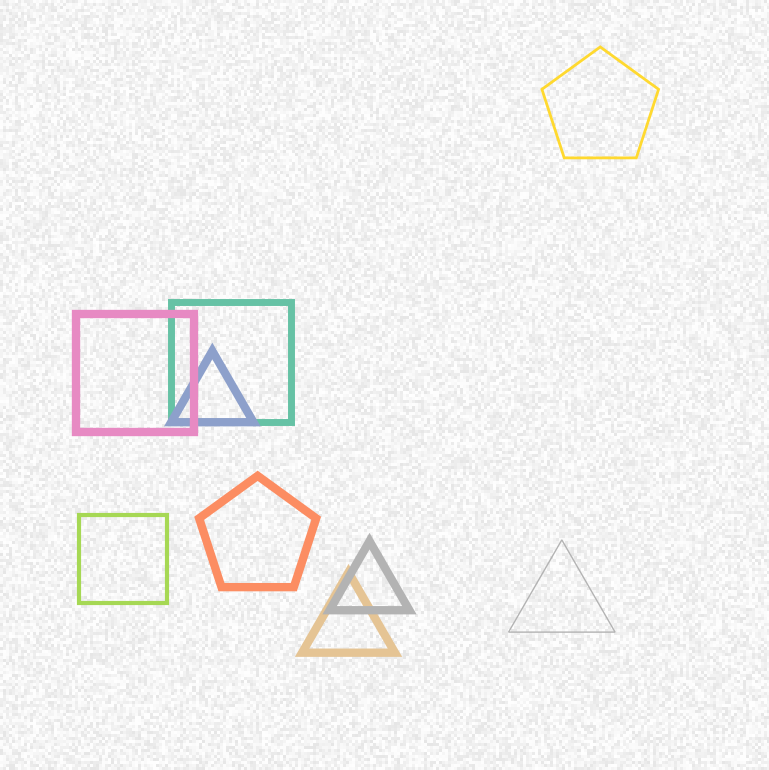[{"shape": "square", "thickness": 2.5, "radius": 0.39, "center": [0.3, 0.53]}, {"shape": "pentagon", "thickness": 3, "radius": 0.4, "center": [0.335, 0.302]}, {"shape": "triangle", "thickness": 3, "radius": 0.31, "center": [0.276, 0.483]}, {"shape": "square", "thickness": 3, "radius": 0.38, "center": [0.175, 0.516]}, {"shape": "square", "thickness": 1.5, "radius": 0.29, "center": [0.16, 0.274]}, {"shape": "pentagon", "thickness": 1, "radius": 0.4, "center": [0.78, 0.859]}, {"shape": "triangle", "thickness": 3, "radius": 0.35, "center": [0.453, 0.187]}, {"shape": "triangle", "thickness": 0.5, "radius": 0.4, "center": [0.73, 0.219]}, {"shape": "triangle", "thickness": 3, "radius": 0.3, "center": [0.48, 0.237]}]